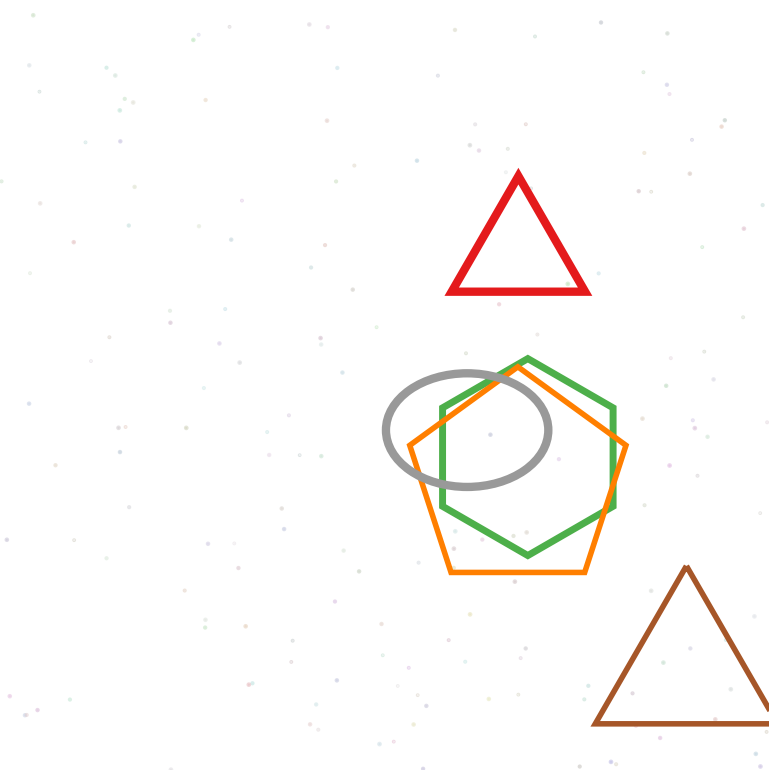[{"shape": "triangle", "thickness": 3, "radius": 0.5, "center": [0.673, 0.671]}, {"shape": "hexagon", "thickness": 2.5, "radius": 0.64, "center": [0.685, 0.406]}, {"shape": "pentagon", "thickness": 2, "radius": 0.74, "center": [0.673, 0.376]}, {"shape": "triangle", "thickness": 2, "radius": 0.68, "center": [0.891, 0.128]}, {"shape": "oval", "thickness": 3, "radius": 0.53, "center": [0.607, 0.441]}]